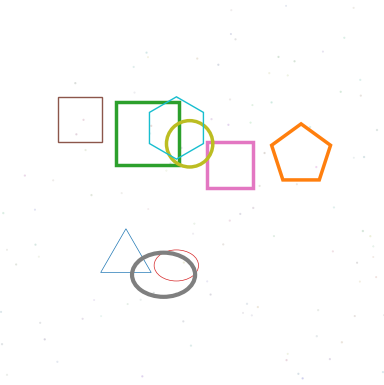[{"shape": "triangle", "thickness": 0.5, "radius": 0.38, "center": [0.327, 0.33]}, {"shape": "pentagon", "thickness": 2.5, "radius": 0.4, "center": [0.782, 0.598]}, {"shape": "square", "thickness": 2.5, "radius": 0.41, "center": [0.383, 0.653]}, {"shape": "oval", "thickness": 0.5, "radius": 0.29, "center": [0.458, 0.311]}, {"shape": "square", "thickness": 1, "radius": 0.29, "center": [0.209, 0.69]}, {"shape": "square", "thickness": 2.5, "radius": 0.3, "center": [0.598, 0.571]}, {"shape": "oval", "thickness": 3, "radius": 0.41, "center": [0.425, 0.286]}, {"shape": "circle", "thickness": 2.5, "radius": 0.3, "center": [0.493, 0.626]}, {"shape": "hexagon", "thickness": 1, "radius": 0.4, "center": [0.458, 0.668]}]